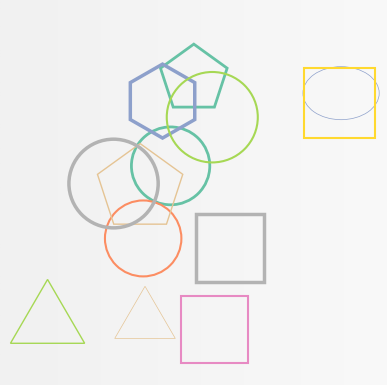[{"shape": "pentagon", "thickness": 2, "radius": 0.45, "center": [0.5, 0.795]}, {"shape": "circle", "thickness": 2, "radius": 0.51, "center": [0.44, 0.569]}, {"shape": "circle", "thickness": 1.5, "radius": 0.49, "center": [0.369, 0.381]}, {"shape": "oval", "thickness": 0.5, "radius": 0.49, "center": [0.88, 0.758]}, {"shape": "hexagon", "thickness": 2.5, "radius": 0.48, "center": [0.419, 0.737]}, {"shape": "square", "thickness": 1.5, "radius": 0.44, "center": [0.554, 0.145]}, {"shape": "circle", "thickness": 1.5, "radius": 0.59, "center": [0.548, 0.696]}, {"shape": "triangle", "thickness": 1, "radius": 0.55, "center": [0.123, 0.164]}, {"shape": "square", "thickness": 1.5, "radius": 0.46, "center": [0.876, 0.732]}, {"shape": "triangle", "thickness": 0.5, "radius": 0.45, "center": [0.374, 0.166]}, {"shape": "pentagon", "thickness": 1, "radius": 0.58, "center": [0.362, 0.511]}, {"shape": "square", "thickness": 2.5, "radius": 0.44, "center": [0.593, 0.356]}, {"shape": "circle", "thickness": 2.5, "radius": 0.58, "center": [0.293, 0.523]}]